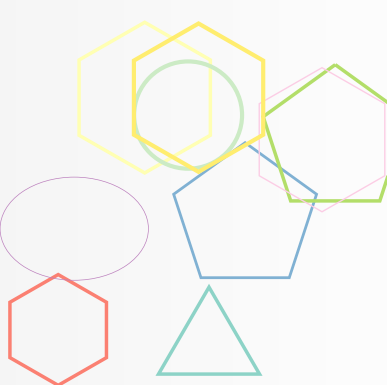[{"shape": "triangle", "thickness": 2.5, "radius": 0.75, "center": [0.539, 0.104]}, {"shape": "hexagon", "thickness": 2.5, "radius": 0.98, "center": [0.373, 0.746]}, {"shape": "hexagon", "thickness": 2.5, "radius": 0.72, "center": [0.15, 0.143]}, {"shape": "pentagon", "thickness": 2, "radius": 0.97, "center": [0.633, 0.436]}, {"shape": "pentagon", "thickness": 2.5, "radius": 0.98, "center": [0.865, 0.636]}, {"shape": "hexagon", "thickness": 1, "radius": 0.94, "center": [0.831, 0.637]}, {"shape": "oval", "thickness": 0.5, "radius": 0.96, "center": [0.192, 0.406]}, {"shape": "circle", "thickness": 3, "radius": 0.7, "center": [0.485, 0.701]}, {"shape": "hexagon", "thickness": 3, "radius": 0.96, "center": [0.512, 0.746]}]